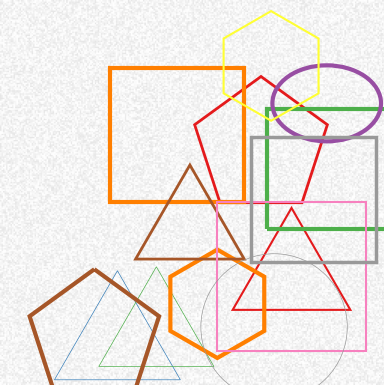[{"shape": "pentagon", "thickness": 2, "radius": 0.91, "center": [0.678, 0.62]}, {"shape": "triangle", "thickness": 1.5, "radius": 0.88, "center": [0.757, 0.283]}, {"shape": "triangle", "thickness": 0.5, "radius": 0.94, "center": [0.305, 0.108]}, {"shape": "square", "thickness": 3, "radius": 0.78, "center": [0.849, 0.562]}, {"shape": "triangle", "thickness": 0.5, "radius": 0.86, "center": [0.406, 0.134]}, {"shape": "oval", "thickness": 3, "radius": 0.71, "center": [0.849, 0.732]}, {"shape": "hexagon", "thickness": 3, "radius": 0.7, "center": [0.564, 0.211]}, {"shape": "square", "thickness": 3, "radius": 0.87, "center": [0.46, 0.649]}, {"shape": "hexagon", "thickness": 1.5, "radius": 0.71, "center": [0.704, 0.829]}, {"shape": "triangle", "thickness": 2, "radius": 0.81, "center": [0.493, 0.409]}, {"shape": "pentagon", "thickness": 3, "radius": 0.88, "center": [0.245, 0.124]}, {"shape": "square", "thickness": 1.5, "radius": 0.97, "center": [0.757, 0.281]}, {"shape": "square", "thickness": 2.5, "radius": 0.81, "center": [0.814, 0.482]}, {"shape": "circle", "thickness": 0.5, "radius": 0.95, "center": [0.712, 0.151]}]